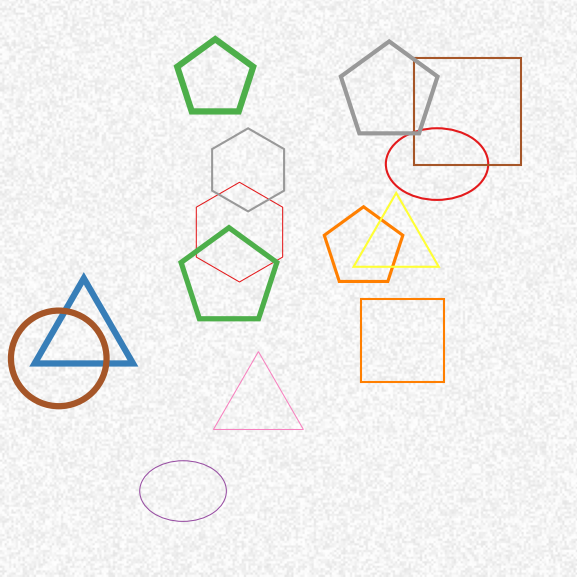[{"shape": "oval", "thickness": 1, "radius": 0.44, "center": [0.757, 0.715]}, {"shape": "hexagon", "thickness": 0.5, "radius": 0.43, "center": [0.415, 0.597]}, {"shape": "triangle", "thickness": 3, "radius": 0.49, "center": [0.145, 0.419]}, {"shape": "pentagon", "thickness": 3, "radius": 0.35, "center": [0.373, 0.862]}, {"shape": "pentagon", "thickness": 2.5, "radius": 0.44, "center": [0.396, 0.518]}, {"shape": "oval", "thickness": 0.5, "radius": 0.38, "center": [0.317, 0.149]}, {"shape": "pentagon", "thickness": 1.5, "radius": 0.36, "center": [0.63, 0.57]}, {"shape": "square", "thickness": 1, "radius": 0.36, "center": [0.697, 0.41]}, {"shape": "triangle", "thickness": 1, "radius": 0.43, "center": [0.686, 0.58]}, {"shape": "square", "thickness": 1, "radius": 0.46, "center": [0.81, 0.806]}, {"shape": "circle", "thickness": 3, "radius": 0.41, "center": [0.102, 0.379]}, {"shape": "triangle", "thickness": 0.5, "radius": 0.45, "center": [0.447, 0.3]}, {"shape": "pentagon", "thickness": 2, "radius": 0.44, "center": [0.674, 0.839]}, {"shape": "hexagon", "thickness": 1, "radius": 0.36, "center": [0.43, 0.705]}]